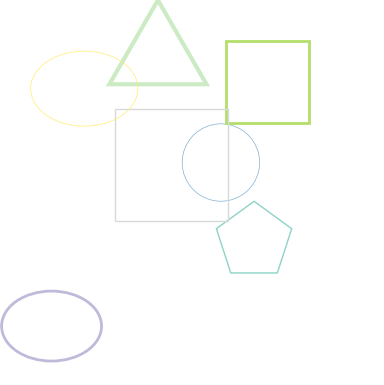[{"shape": "pentagon", "thickness": 1, "radius": 0.51, "center": [0.66, 0.374]}, {"shape": "oval", "thickness": 2, "radius": 0.65, "center": [0.134, 0.153]}, {"shape": "circle", "thickness": 0.5, "radius": 0.5, "center": [0.574, 0.578]}, {"shape": "square", "thickness": 2, "radius": 0.53, "center": [0.695, 0.787]}, {"shape": "square", "thickness": 1, "radius": 0.73, "center": [0.446, 0.572]}, {"shape": "triangle", "thickness": 3, "radius": 0.73, "center": [0.41, 0.854]}, {"shape": "oval", "thickness": 0.5, "radius": 0.7, "center": [0.219, 0.77]}]